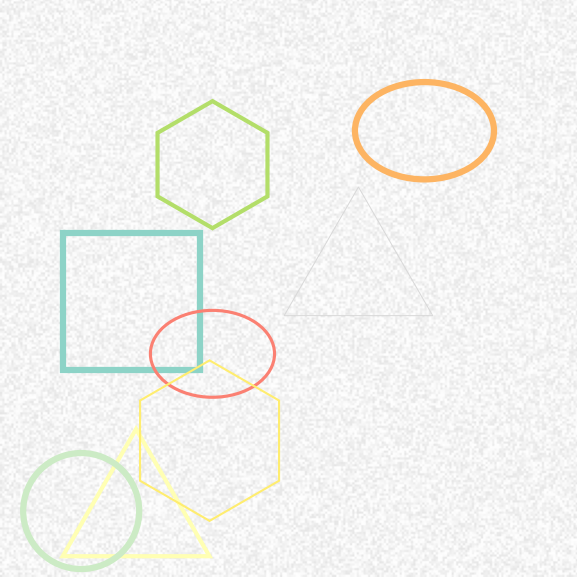[{"shape": "square", "thickness": 3, "radius": 0.59, "center": [0.228, 0.477]}, {"shape": "triangle", "thickness": 2, "radius": 0.73, "center": [0.236, 0.109]}, {"shape": "oval", "thickness": 1.5, "radius": 0.54, "center": [0.368, 0.386]}, {"shape": "oval", "thickness": 3, "radius": 0.6, "center": [0.735, 0.773]}, {"shape": "hexagon", "thickness": 2, "radius": 0.55, "center": [0.368, 0.714]}, {"shape": "triangle", "thickness": 0.5, "radius": 0.74, "center": [0.621, 0.527]}, {"shape": "circle", "thickness": 3, "radius": 0.5, "center": [0.141, 0.114]}, {"shape": "hexagon", "thickness": 1, "radius": 0.69, "center": [0.363, 0.236]}]